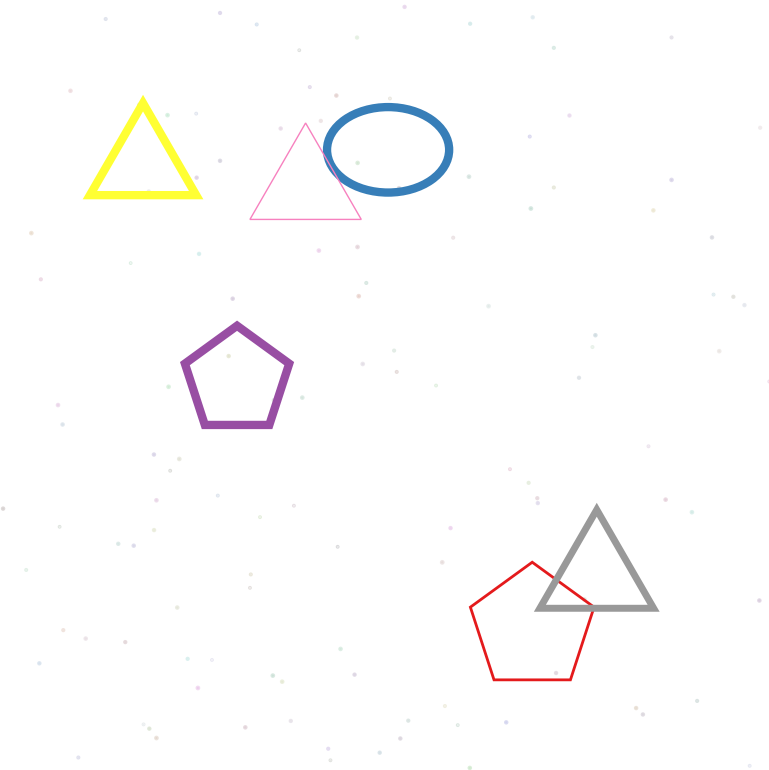[{"shape": "pentagon", "thickness": 1, "radius": 0.42, "center": [0.691, 0.185]}, {"shape": "oval", "thickness": 3, "radius": 0.4, "center": [0.504, 0.805]}, {"shape": "pentagon", "thickness": 3, "radius": 0.36, "center": [0.308, 0.506]}, {"shape": "triangle", "thickness": 3, "radius": 0.4, "center": [0.186, 0.786]}, {"shape": "triangle", "thickness": 0.5, "radius": 0.42, "center": [0.397, 0.757]}, {"shape": "triangle", "thickness": 2.5, "radius": 0.43, "center": [0.775, 0.253]}]